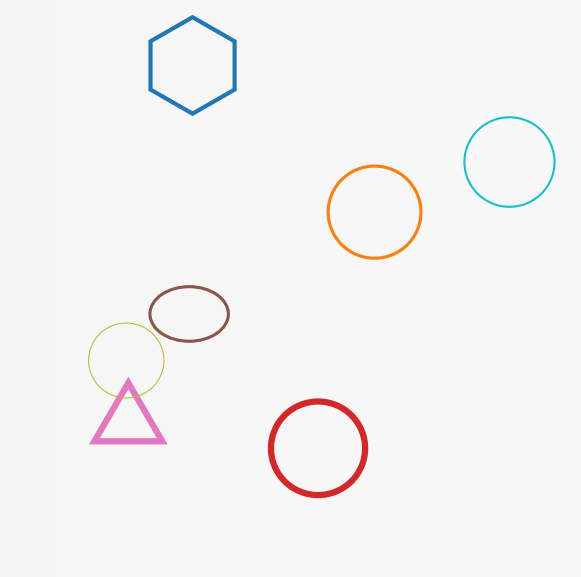[{"shape": "hexagon", "thickness": 2, "radius": 0.42, "center": [0.331, 0.886]}, {"shape": "circle", "thickness": 1.5, "radius": 0.4, "center": [0.644, 0.632]}, {"shape": "circle", "thickness": 3, "radius": 0.41, "center": [0.547, 0.223]}, {"shape": "oval", "thickness": 1.5, "radius": 0.34, "center": [0.325, 0.455]}, {"shape": "triangle", "thickness": 3, "radius": 0.34, "center": [0.221, 0.269]}, {"shape": "circle", "thickness": 0.5, "radius": 0.32, "center": [0.217, 0.375]}, {"shape": "circle", "thickness": 1, "radius": 0.39, "center": [0.877, 0.719]}]